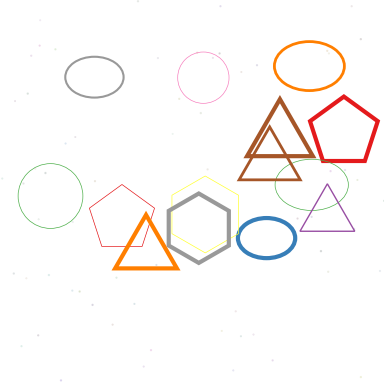[{"shape": "pentagon", "thickness": 0.5, "radius": 0.44, "center": [0.317, 0.432]}, {"shape": "pentagon", "thickness": 3, "radius": 0.46, "center": [0.893, 0.657]}, {"shape": "oval", "thickness": 3, "radius": 0.37, "center": [0.692, 0.382]}, {"shape": "oval", "thickness": 0.5, "radius": 0.48, "center": [0.81, 0.52]}, {"shape": "circle", "thickness": 0.5, "radius": 0.42, "center": [0.131, 0.491]}, {"shape": "triangle", "thickness": 1, "radius": 0.41, "center": [0.85, 0.44]}, {"shape": "triangle", "thickness": 3, "radius": 0.46, "center": [0.379, 0.349]}, {"shape": "oval", "thickness": 2, "radius": 0.45, "center": [0.804, 0.828]}, {"shape": "hexagon", "thickness": 0.5, "radius": 0.5, "center": [0.533, 0.443]}, {"shape": "triangle", "thickness": 2, "radius": 0.46, "center": [0.7, 0.579]}, {"shape": "triangle", "thickness": 3, "radius": 0.49, "center": [0.727, 0.644]}, {"shape": "circle", "thickness": 0.5, "radius": 0.33, "center": [0.528, 0.798]}, {"shape": "hexagon", "thickness": 3, "radius": 0.45, "center": [0.516, 0.407]}, {"shape": "oval", "thickness": 1.5, "radius": 0.38, "center": [0.245, 0.8]}]